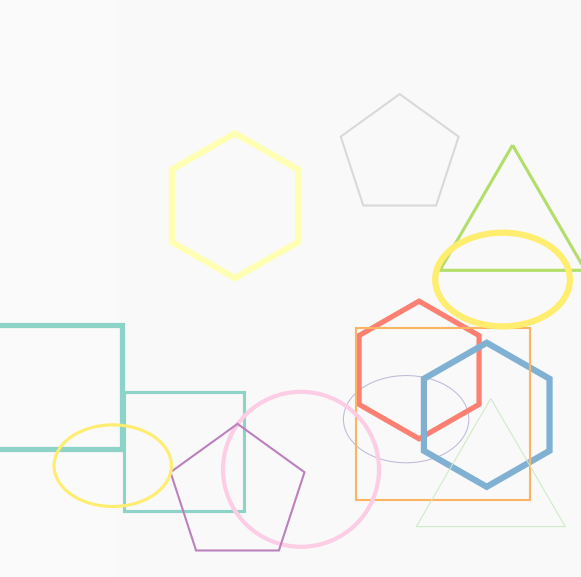[{"shape": "square", "thickness": 2.5, "radius": 0.54, "center": [0.101, 0.329]}, {"shape": "square", "thickness": 1.5, "radius": 0.51, "center": [0.316, 0.217]}, {"shape": "hexagon", "thickness": 3, "radius": 0.63, "center": [0.404, 0.643]}, {"shape": "oval", "thickness": 0.5, "radius": 0.54, "center": [0.699, 0.273]}, {"shape": "hexagon", "thickness": 2.5, "radius": 0.6, "center": [0.721, 0.358]}, {"shape": "hexagon", "thickness": 3, "radius": 0.62, "center": [0.837, 0.281]}, {"shape": "square", "thickness": 1, "radius": 0.75, "center": [0.762, 0.282]}, {"shape": "triangle", "thickness": 1.5, "radius": 0.72, "center": [0.882, 0.603]}, {"shape": "circle", "thickness": 2, "radius": 0.67, "center": [0.518, 0.186]}, {"shape": "pentagon", "thickness": 1, "radius": 0.53, "center": [0.688, 0.73]}, {"shape": "pentagon", "thickness": 1, "radius": 0.61, "center": [0.409, 0.144]}, {"shape": "triangle", "thickness": 0.5, "radius": 0.74, "center": [0.844, 0.161]}, {"shape": "oval", "thickness": 3, "radius": 0.58, "center": [0.865, 0.515]}, {"shape": "oval", "thickness": 1.5, "radius": 0.5, "center": [0.194, 0.193]}]